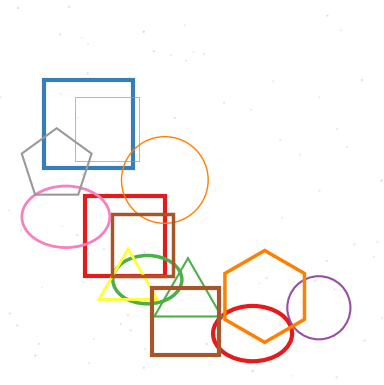[{"shape": "square", "thickness": 3, "radius": 0.52, "center": [0.324, 0.387]}, {"shape": "oval", "thickness": 3, "radius": 0.51, "center": [0.656, 0.134]}, {"shape": "square", "thickness": 3, "radius": 0.58, "center": [0.229, 0.678]}, {"shape": "oval", "thickness": 2.5, "radius": 0.45, "center": [0.383, 0.274]}, {"shape": "triangle", "thickness": 1.5, "radius": 0.5, "center": [0.488, 0.228]}, {"shape": "circle", "thickness": 1.5, "radius": 0.41, "center": [0.828, 0.201]}, {"shape": "hexagon", "thickness": 2.5, "radius": 0.6, "center": [0.687, 0.23]}, {"shape": "circle", "thickness": 1, "radius": 0.56, "center": [0.428, 0.532]}, {"shape": "triangle", "thickness": 2, "radius": 0.44, "center": [0.333, 0.266]}, {"shape": "square", "thickness": 2.5, "radius": 0.4, "center": [0.37, 0.364]}, {"shape": "square", "thickness": 3, "radius": 0.44, "center": [0.482, 0.166]}, {"shape": "oval", "thickness": 2, "radius": 0.57, "center": [0.171, 0.437]}, {"shape": "square", "thickness": 0.5, "radius": 0.41, "center": [0.278, 0.665]}, {"shape": "pentagon", "thickness": 1.5, "radius": 0.48, "center": [0.147, 0.572]}]